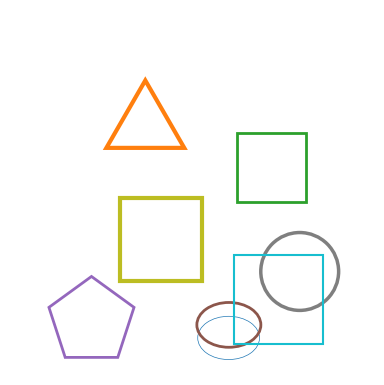[{"shape": "oval", "thickness": 0.5, "radius": 0.4, "center": [0.594, 0.122]}, {"shape": "triangle", "thickness": 3, "radius": 0.58, "center": [0.377, 0.674]}, {"shape": "square", "thickness": 2, "radius": 0.45, "center": [0.705, 0.565]}, {"shape": "pentagon", "thickness": 2, "radius": 0.58, "center": [0.238, 0.166]}, {"shape": "oval", "thickness": 2, "radius": 0.42, "center": [0.594, 0.156]}, {"shape": "circle", "thickness": 2.5, "radius": 0.51, "center": [0.778, 0.295]}, {"shape": "square", "thickness": 3, "radius": 0.54, "center": [0.418, 0.377]}, {"shape": "square", "thickness": 1.5, "radius": 0.57, "center": [0.723, 0.222]}]